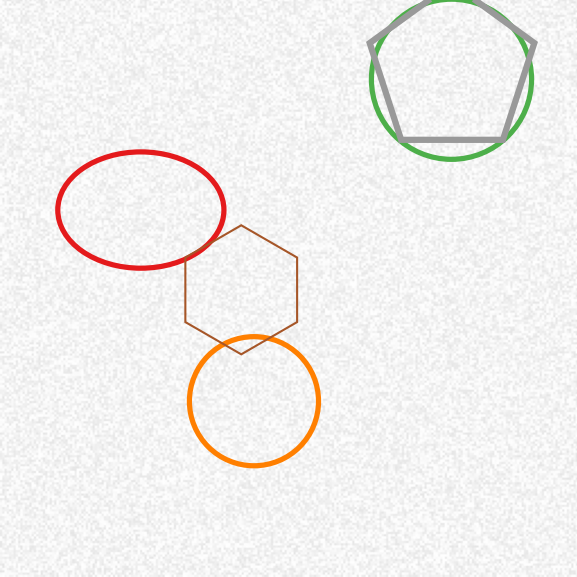[{"shape": "oval", "thickness": 2.5, "radius": 0.72, "center": [0.244, 0.635]}, {"shape": "circle", "thickness": 2.5, "radius": 0.69, "center": [0.782, 0.862]}, {"shape": "circle", "thickness": 2.5, "radius": 0.56, "center": [0.44, 0.304]}, {"shape": "hexagon", "thickness": 1, "radius": 0.56, "center": [0.418, 0.497]}, {"shape": "pentagon", "thickness": 3, "radius": 0.75, "center": [0.783, 0.878]}]